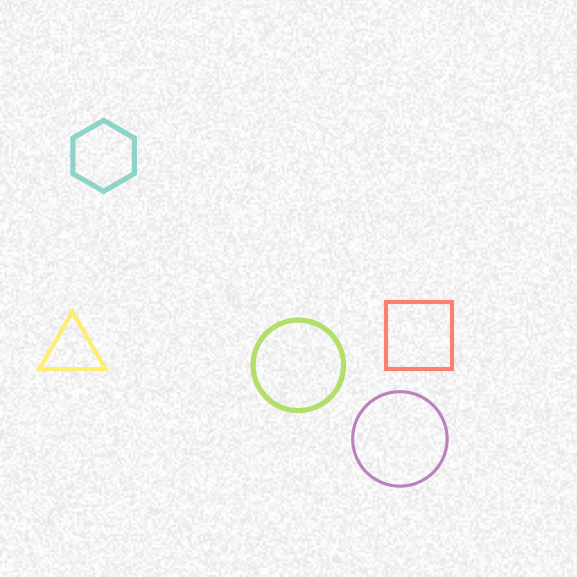[{"shape": "hexagon", "thickness": 2.5, "radius": 0.31, "center": [0.179, 0.729]}, {"shape": "square", "thickness": 2, "radius": 0.29, "center": [0.725, 0.418]}, {"shape": "circle", "thickness": 2.5, "radius": 0.39, "center": [0.517, 0.367]}, {"shape": "circle", "thickness": 1.5, "radius": 0.41, "center": [0.692, 0.239]}, {"shape": "triangle", "thickness": 2, "radius": 0.33, "center": [0.125, 0.393]}]